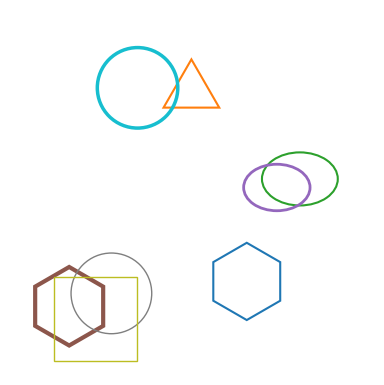[{"shape": "hexagon", "thickness": 1.5, "radius": 0.5, "center": [0.641, 0.269]}, {"shape": "triangle", "thickness": 1.5, "radius": 0.42, "center": [0.497, 0.762]}, {"shape": "oval", "thickness": 1.5, "radius": 0.49, "center": [0.779, 0.535]}, {"shape": "oval", "thickness": 2, "radius": 0.43, "center": [0.719, 0.513]}, {"shape": "hexagon", "thickness": 3, "radius": 0.51, "center": [0.18, 0.205]}, {"shape": "circle", "thickness": 1, "radius": 0.52, "center": [0.289, 0.238]}, {"shape": "square", "thickness": 1, "radius": 0.54, "center": [0.248, 0.172]}, {"shape": "circle", "thickness": 2.5, "radius": 0.52, "center": [0.357, 0.772]}]